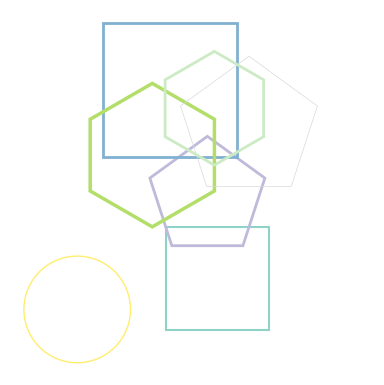[{"shape": "square", "thickness": 1.5, "radius": 0.67, "center": [0.565, 0.277]}, {"shape": "pentagon", "thickness": 2, "radius": 0.79, "center": [0.539, 0.489]}, {"shape": "square", "thickness": 2, "radius": 0.87, "center": [0.441, 0.765]}, {"shape": "hexagon", "thickness": 2.5, "radius": 0.93, "center": [0.396, 0.597]}, {"shape": "pentagon", "thickness": 0.5, "radius": 0.93, "center": [0.647, 0.667]}, {"shape": "hexagon", "thickness": 2, "radius": 0.74, "center": [0.557, 0.719]}, {"shape": "circle", "thickness": 1, "radius": 0.69, "center": [0.201, 0.196]}]